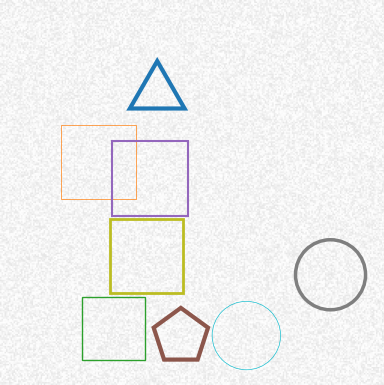[{"shape": "triangle", "thickness": 3, "radius": 0.41, "center": [0.408, 0.759]}, {"shape": "square", "thickness": 0.5, "radius": 0.48, "center": [0.256, 0.58]}, {"shape": "square", "thickness": 1, "radius": 0.41, "center": [0.294, 0.147]}, {"shape": "square", "thickness": 1.5, "radius": 0.49, "center": [0.39, 0.537]}, {"shape": "pentagon", "thickness": 3, "radius": 0.37, "center": [0.47, 0.126]}, {"shape": "circle", "thickness": 2.5, "radius": 0.45, "center": [0.859, 0.286]}, {"shape": "square", "thickness": 2, "radius": 0.48, "center": [0.38, 0.335]}, {"shape": "circle", "thickness": 0.5, "radius": 0.44, "center": [0.64, 0.128]}]